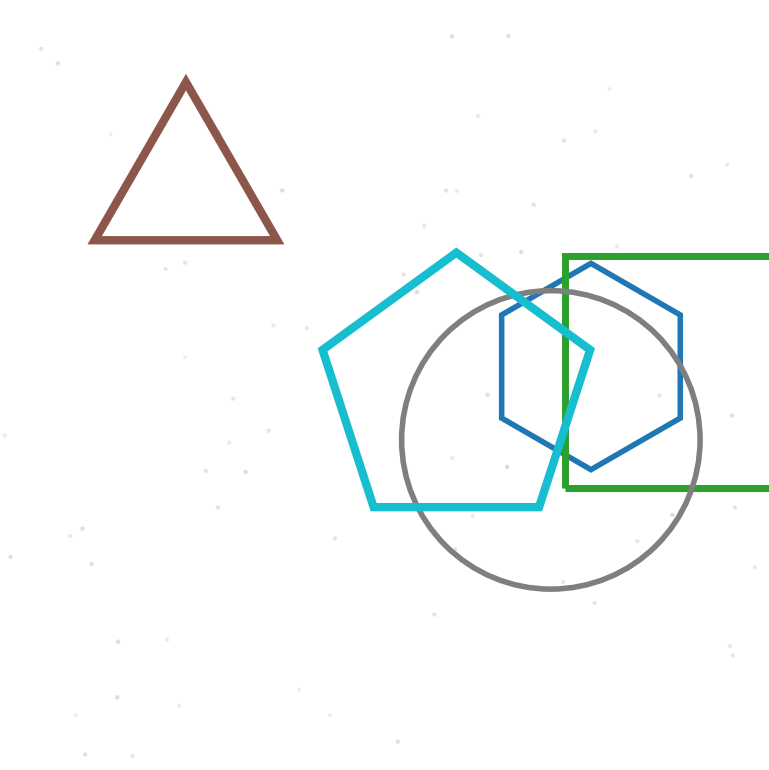[{"shape": "hexagon", "thickness": 2, "radius": 0.67, "center": [0.767, 0.524]}, {"shape": "square", "thickness": 2.5, "radius": 0.75, "center": [0.884, 0.517]}, {"shape": "triangle", "thickness": 3, "radius": 0.68, "center": [0.242, 0.756]}, {"shape": "circle", "thickness": 2, "radius": 0.97, "center": [0.715, 0.429]}, {"shape": "pentagon", "thickness": 3, "radius": 0.91, "center": [0.593, 0.489]}]